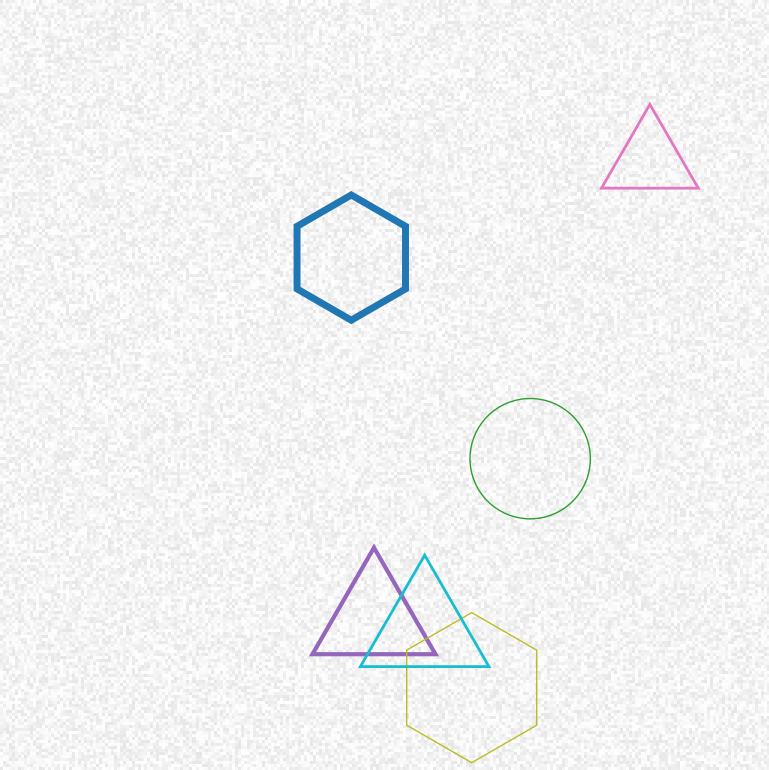[{"shape": "hexagon", "thickness": 2.5, "radius": 0.41, "center": [0.456, 0.665]}, {"shape": "circle", "thickness": 0.5, "radius": 0.39, "center": [0.689, 0.404]}, {"shape": "triangle", "thickness": 1.5, "radius": 0.46, "center": [0.486, 0.197]}, {"shape": "triangle", "thickness": 1, "radius": 0.36, "center": [0.844, 0.792]}, {"shape": "hexagon", "thickness": 0.5, "radius": 0.49, "center": [0.613, 0.107]}, {"shape": "triangle", "thickness": 1, "radius": 0.48, "center": [0.552, 0.183]}]